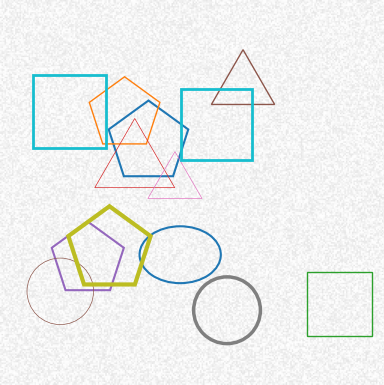[{"shape": "pentagon", "thickness": 1.5, "radius": 0.54, "center": [0.386, 0.63]}, {"shape": "oval", "thickness": 1.5, "radius": 0.53, "center": [0.468, 0.338]}, {"shape": "pentagon", "thickness": 1, "radius": 0.48, "center": [0.324, 0.704]}, {"shape": "square", "thickness": 1, "radius": 0.42, "center": [0.882, 0.21]}, {"shape": "triangle", "thickness": 0.5, "radius": 0.6, "center": [0.35, 0.572]}, {"shape": "pentagon", "thickness": 1.5, "radius": 0.49, "center": [0.228, 0.326]}, {"shape": "triangle", "thickness": 1, "radius": 0.47, "center": [0.631, 0.776]}, {"shape": "circle", "thickness": 0.5, "radius": 0.43, "center": [0.157, 0.243]}, {"shape": "triangle", "thickness": 0.5, "radius": 0.41, "center": [0.454, 0.525]}, {"shape": "circle", "thickness": 2.5, "radius": 0.43, "center": [0.59, 0.194]}, {"shape": "pentagon", "thickness": 3, "radius": 0.56, "center": [0.284, 0.352]}, {"shape": "square", "thickness": 2, "radius": 0.46, "center": [0.562, 0.676]}, {"shape": "square", "thickness": 2, "radius": 0.48, "center": [0.18, 0.71]}]